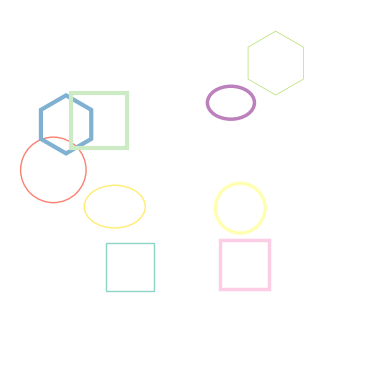[{"shape": "square", "thickness": 1, "radius": 0.31, "center": [0.337, 0.306]}, {"shape": "circle", "thickness": 2.5, "radius": 0.32, "center": [0.624, 0.459]}, {"shape": "circle", "thickness": 1, "radius": 0.43, "center": [0.139, 0.559]}, {"shape": "hexagon", "thickness": 3, "radius": 0.38, "center": [0.172, 0.677]}, {"shape": "hexagon", "thickness": 0.5, "radius": 0.41, "center": [0.716, 0.836]}, {"shape": "square", "thickness": 2.5, "radius": 0.32, "center": [0.635, 0.313]}, {"shape": "oval", "thickness": 2.5, "radius": 0.31, "center": [0.6, 0.733]}, {"shape": "square", "thickness": 3, "radius": 0.36, "center": [0.257, 0.687]}, {"shape": "oval", "thickness": 1, "radius": 0.4, "center": [0.298, 0.463]}]